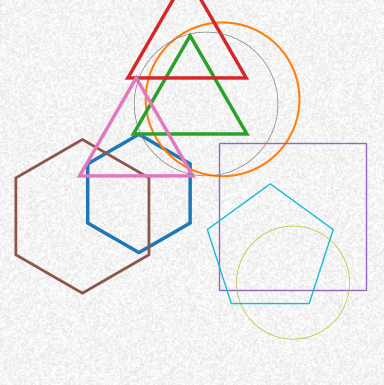[{"shape": "hexagon", "thickness": 2.5, "radius": 0.77, "center": [0.361, 0.498]}, {"shape": "circle", "thickness": 1.5, "radius": 1.0, "center": [0.578, 0.742]}, {"shape": "triangle", "thickness": 2.5, "radius": 0.85, "center": [0.494, 0.737]}, {"shape": "triangle", "thickness": 2.5, "radius": 0.89, "center": [0.486, 0.886]}, {"shape": "square", "thickness": 1, "radius": 0.96, "center": [0.759, 0.438]}, {"shape": "hexagon", "thickness": 2, "radius": 1.0, "center": [0.214, 0.438]}, {"shape": "triangle", "thickness": 2.5, "radius": 0.85, "center": [0.354, 0.628]}, {"shape": "circle", "thickness": 0.5, "radius": 0.93, "center": [0.535, 0.73]}, {"shape": "circle", "thickness": 0.5, "radius": 0.73, "center": [0.761, 0.266]}, {"shape": "pentagon", "thickness": 1, "radius": 0.86, "center": [0.702, 0.351]}]